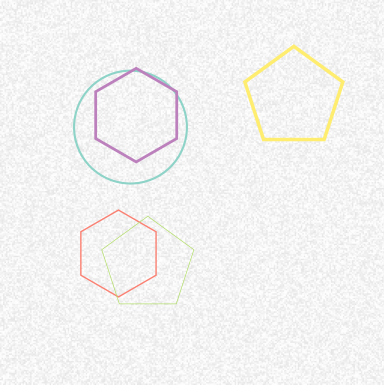[{"shape": "circle", "thickness": 1.5, "radius": 0.73, "center": [0.339, 0.67]}, {"shape": "hexagon", "thickness": 1, "radius": 0.56, "center": [0.308, 0.342]}, {"shape": "pentagon", "thickness": 0.5, "radius": 0.63, "center": [0.384, 0.312]}, {"shape": "hexagon", "thickness": 2, "radius": 0.61, "center": [0.354, 0.701]}, {"shape": "pentagon", "thickness": 2.5, "radius": 0.67, "center": [0.763, 0.746]}]